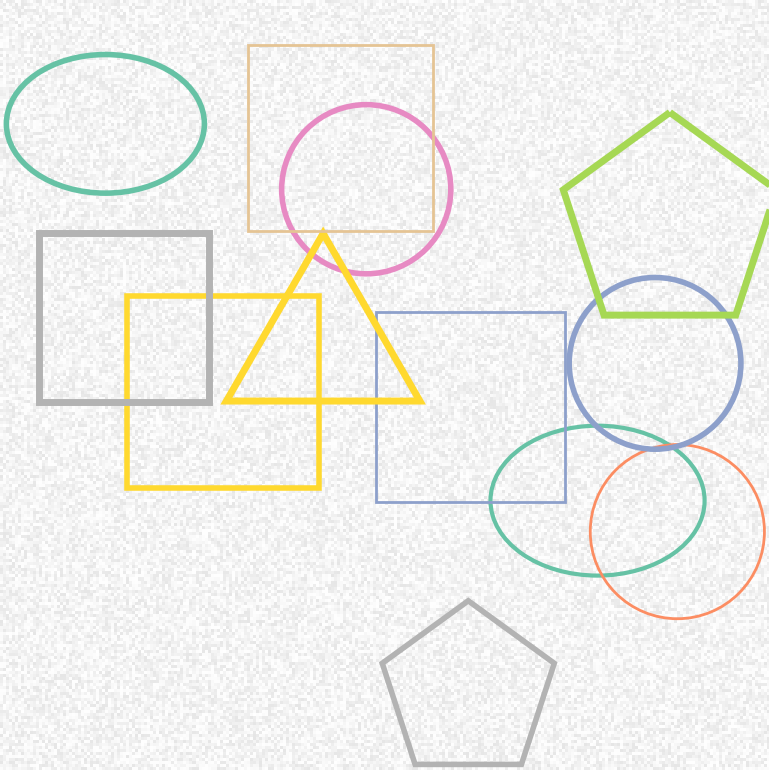[{"shape": "oval", "thickness": 1.5, "radius": 0.7, "center": [0.776, 0.35]}, {"shape": "oval", "thickness": 2, "radius": 0.64, "center": [0.137, 0.839]}, {"shape": "circle", "thickness": 1, "radius": 0.57, "center": [0.88, 0.31]}, {"shape": "square", "thickness": 1, "radius": 0.61, "center": [0.611, 0.472]}, {"shape": "circle", "thickness": 2, "radius": 0.56, "center": [0.851, 0.528]}, {"shape": "circle", "thickness": 2, "radius": 0.55, "center": [0.476, 0.754]}, {"shape": "pentagon", "thickness": 2.5, "radius": 0.73, "center": [0.87, 0.708]}, {"shape": "triangle", "thickness": 2.5, "radius": 0.73, "center": [0.42, 0.552]}, {"shape": "square", "thickness": 2, "radius": 0.62, "center": [0.29, 0.491]}, {"shape": "square", "thickness": 1, "radius": 0.6, "center": [0.442, 0.82]}, {"shape": "square", "thickness": 2.5, "radius": 0.55, "center": [0.161, 0.588]}, {"shape": "pentagon", "thickness": 2, "radius": 0.59, "center": [0.608, 0.102]}]